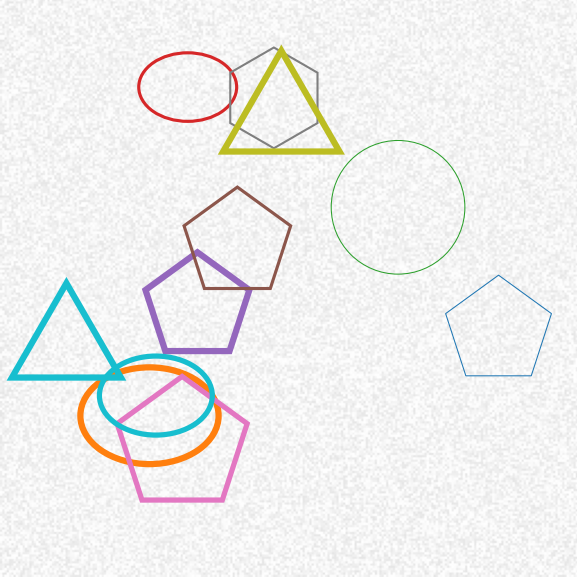[{"shape": "pentagon", "thickness": 0.5, "radius": 0.48, "center": [0.863, 0.426]}, {"shape": "oval", "thickness": 3, "radius": 0.6, "center": [0.259, 0.279]}, {"shape": "circle", "thickness": 0.5, "radius": 0.58, "center": [0.689, 0.64]}, {"shape": "oval", "thickness": 1.5, "radius": 0.42, "center": [0.325, 0.848]}, {"shape": "pentagon", "thickness": 3, "radius": 0.47, "center": [0.342, 0.468]}, {"shape": "pentagon", "thickness": 1.5, "radius": 0.49, "center": [0.411, 0.578]}, {"shape": "pentagon", "thickness": 2.5, "radius": 0.59, "center": [0.315, 0.229]}, {"shape": "hexagon", "thickness": 1, "radius": 0.44, "center": [0.474, 0.83]}, {"shape": "triangle", "thickness": 3, "radius": 0.58, "center": [0.487, 0.795]}, {"shape": "triangle", "thickness": 3, "radius": 0.54, "center": [0.115, 0.4]}, {"shape": "oval", "thickness": 2.5, "radius": 0.49, "center": [0.27, 0.314]}]